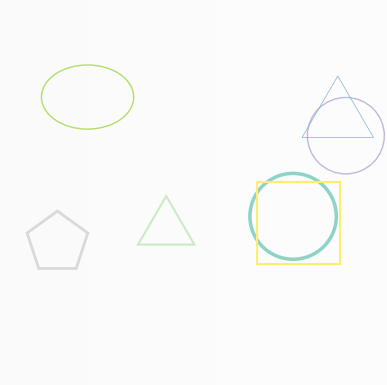[{"shape": "circle", "thickness": 2.5, "radius": 0.56, "center": [0.756, 0.438]}, {"shape": "circle", "thickness": 1, "radius": 0.5, "center": [0.893, 0.648]}, {"shape": "triangle", "thickness": 0.5, "radius": 0.53, "center": [0.872, 0.696]}, {"shape": "oval", "thickness": 1, "radius": 0.59, "center": [0.226, 0.748]}, {"shape": "pentagon", "thickness": 2, "radius": 0.41, "center": [0.148, 0.369]}, {"shape": "triangle", "thickness": 1.5, "radius": 0.42, "center": [0.429, 0.407]}, {"shape": "square", "thickness": 1.5, "radius": 0.54, "center": [0.77, 0.421]}]